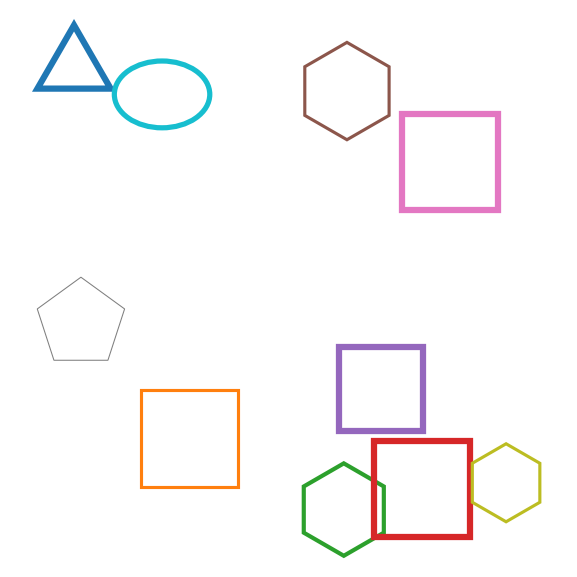[{"shape": "triangle", "thickness": 3, "radius": 0.37, "center": [0.128, 0.882]}, {"shape": "square", "thickness": 1.5, "radius": 0.42, "center": [0.327, 0.241]}, {"shape": "hexagon", "thickness": 2, "radius": 0.4, "center": [0.595, 0.117]}, {"shape": "square", "thickness": 3, "radius": 0.41, "center": [0.731, 0.152]}, {"shape": "square", "thickness": 3, "radius": 0.36, "center": [0.66, 0.325]}, {"shape": "hexagon", "thickness": 1.5, "radius": 0.42, "center": [0.601, 0.841]}, {"shape": "square", "thickness": 3, "radius": 0.42, "center": [0.779, 0.719]}, {"shape": "pentagon", "thickness": 0.5, "radius": 0.4, "center": [0.14, 0.44]}, {"shape": "hexagon", "thickness": 1.5, "radius": 0.34, "center": [0.876, 0.163]}, {"shape": "oval", "thickness": 2.5, "radius": 0.41, "center": [0.281, 0.836]}]